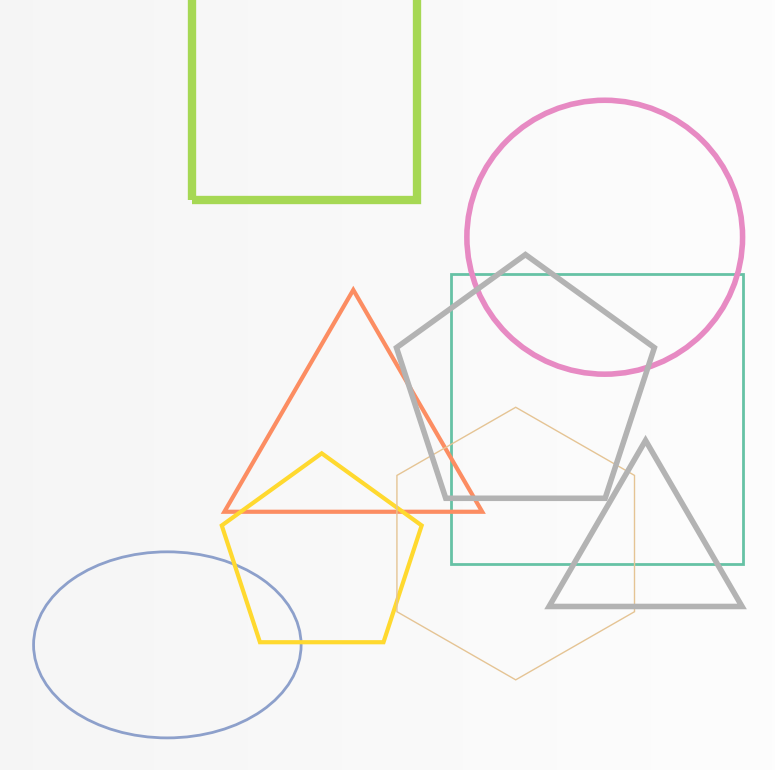[{"shape": "square", "thickness": 1, "radius": 0.94, "center": [0.77, 0.456]}, {"shape": "triangle", "thickness": 1.5, "radius": 0.96, "center": [0.456, 0.431]}, {"shape": "oval", "thickness": 1, "radius": 0.86, "center": [0.216, 0.163]}, {"shape": "circle", "thickness": 2, "radius": 0.89, "center": [0.78, 0.692]}, {"shape": "square", "thickness": 3, "radius": 0.73, "center": [0.393, 0.885]}, {"shape": "pentagon", "thickness": 1.5, "radius": 0.68, "center": [0.415, 0.276]}, {"shape": "hexagon", "thickness": 0.5, "radius": 0.88, "center": [0.665, 0.294]}, {"shape": "pentagon", "thickness": 2, "radius": 0.87, "center": [0.678, 0.494]}, {"shape": "triangle", "thickness": 2, "radius": 0.72, "center": [0.833, 0.284]}]